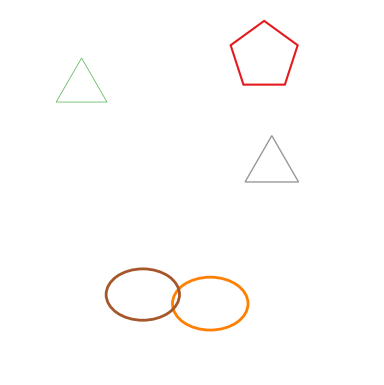[{"shape": "pentagon", "thickness": 1.5, "radius": 0.46, "center": [0.686, 0.854]}, {"shape": "triangle", "thickness": 0.5, "radius": 0.38, "center": [0.212, 0.773]}, {"shape": "oval", "thickness": 2, "radius": 0.49, "center": [0.546, 0.211]}, {"shape": "oval", "thickness": 2, "radius": 0.48, "center": [0.371, 0.235]}, {"shape": "triangle", "thickness": 1, "radius": 0.4, "center": [0.706, 0.567]}]